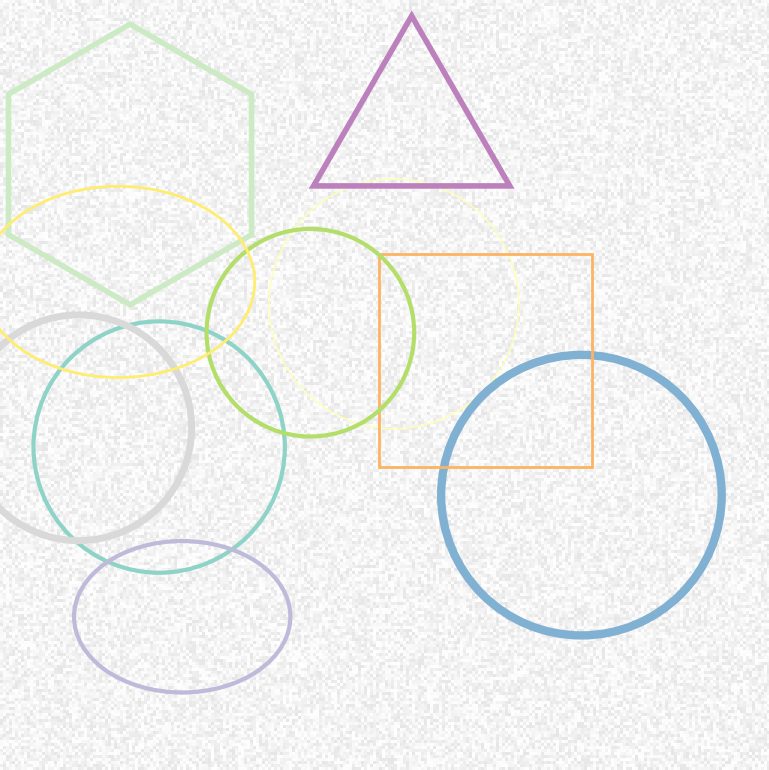[{"shape": "circle", "thickness": 1.5, "radius": 0.82, "center": [0.207, 0.419]}, {"shape": "circle", "thickness": 0.5, "radius": 0.81, "center": [0.512, 0.605]}, {"shape": "oval", "thickness": 1.5, "radius": 0.7, "center": [0.237, 0.199]}, {"shape": "circle", "thickness": 3, "radius": 0.91, "center": [0.755, 0.357]}, {"shape": "square", "thickness": 1, "radius": 0.69, "center": [0.63, 0.532]}, {"shape": "circle", "thickness": 1.5, "radius": 0.67, "center": [0.403, 0.568]}, {"shape": "circle", "thickness": 2.5, "radius": 0.73, "center": [0.102, 0.444]}, {"shape": "triangle", "thickness": 2, "radius": 0.74, "center": [0.535, 0.832]}, {"shape": "hexagon", "thickness": 2, "radius": 0.91, "center": [0.169, 0.786]}, {"shape": "oval", "thickness": 1, "radius": 0.89, "center": [0.153, 0.634]}]